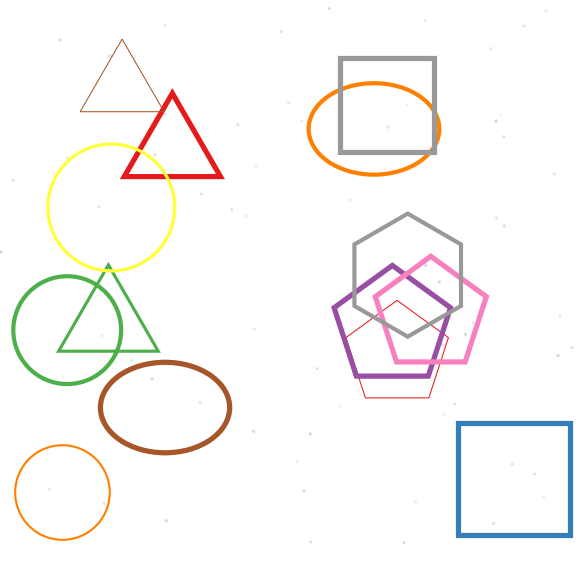[{"shape": "triangle", "thickness": 2.5, "radius": 0.48, "center": [0.298, 0.741]}, {"shape": "pentagon", "thickness": 0.5, "radius": 0.47, "center": [0.688, 0.386]}, {"shape": "square", "thickness": 2.5, "radius": 0.49, "center": [0.89, 0.17]}, {"shape": "circle", "thickness": 2, "radius": 0.47, "center": [0.116, 0.427]}, {"shape": "triangle", "thickness": 1.5, "radius": 0.5, "center": [0.188, 0.441]}, {"shape": "pentagon", "thickness": 2.5, "radius": 0.53, "center": [0.679, 0.434]}, {"shape": "circle", "thickness": 1, "radius": 0.41, "center": [0.108, 0.146]}, {"shape": "oval", "thickness": 2, "radius": 0.57, "center": [0.648, 0.776]}, {"shape": "circle", "thickness": 1.5, "radius": 0.55, "center": [0.193, 0.64]}, {"shape": "oval", "thickness": 2.5, "radius": 0.56, "center": [0.286, 0.293]}, {"shape": "triangle", "thickness": 0.5, "radius": 0.42, "center": [0.211, 0.848]}, {"shape": "pentagon", "thickness": 2.5, "radius": 0.51, "center": [0.746, 0.454]}, {"shape": "square", "thickness": 2.5, "radius": 0.4, "center": [0.67, 0.817]}, {"shape": "hexagon", "thickness": 2, "radius": 0.53, "center": [0.706, 0.523]}]